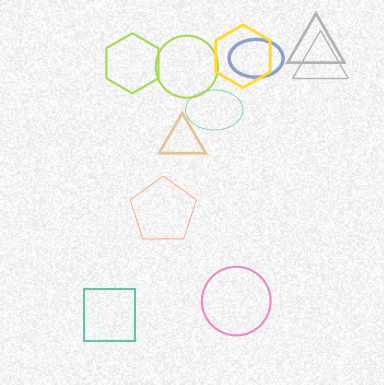[{"shape": "square", "thickness": 1.5, "radius": 0.33, "center": [0.285, 0.182]}, {"shape": "oval", "thickness": 0.5, "radius": 0.37, "center": [0.557, 0.714]}, {"shape": "pentagon", "thickness": 0.5, "radius": 0.45, "center": [0.424, 0.453]}, {"shape": "oval", "thickness": 2.5, "radius": 0.35, "center": [0.665, 0.849]}, {"shape": "circle", "thickness": 1.5, "radius": 0.45, "center": [0.614, 0.218]}, {"shape": "hexagon", "thickness": 1.5, "radius": 0.39, "center": [0.344, 0.836]}, {"shape": "circle", "thickness": 1.5, "radius": 0.4, "center": [0.485, 0.827]}, {"shape": "hexagon", "thickness": 2, "radius": 0.41, "center": [0.631, 0.854]}, {"shape": "triangle", "thickness": 2, "radius": 0.35, "center": [0.474, 0.637]}, {"shape": "triangle", "thickness": 2, "radius": 0.43, "center": [0.821, 0.88]}, {"shape": "triangle", "thickness": 1, "radius": 0.42, "center": [0.833, 0.838]}]